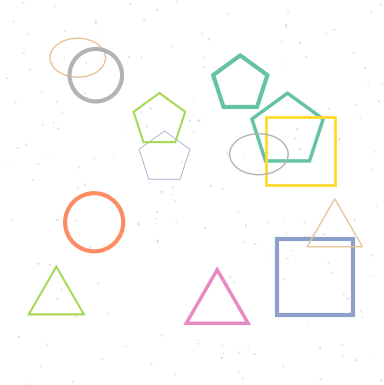[{"shape": "pentagon", "thickness": 2.5, "radius": 0.49, "center": [0.747, 0.661]}, {"shape": "pentagon", "thickness": 3, "radius": 0.37, "center": [0.624, 0.782]}, {"shape": "circle", "thickness": 3, "radius": 0.38, "center": [0.245, 0.423]}, {"shape": "square", "thickness": 3, "radius": 0.49, "center": [0.817, 0.282]}, {"shape": "pentagon", "thickness": 0.5, "radius": 0.35, "center": [0.427, 0.591]}, {"shape": "triangle", "thickness": 2.5, "radius": 0.46, "center": [0.564, 0.207]}, {"shape": "pentagon", "thickness": 1.5, "radius": 0.35, "center": [0.414, 0.688]}, {"shape": "triangle", "thickness": 1.5, "radius": 0.41, "center": [0.146, 0.225]}, {"shape": "square", "thickness": 2, "radius": 0.45, "center": [0.781, 0.607]}, {"shape": "oval", "thickness": 1, "radius": 0.36, "center": [0.202, 0.85]}, {"shape": "triangle", "thickness": 1, "radius": 0.41, "center": [0.869, 0.401]}, {"shape": "oval", "thickness": 1, "radius": 0.38, "center": [0.672, 0.599]}, {"shape": "circle", "thickness": 3, "radius": 0.34, "center": [0.249, 0.805]}]